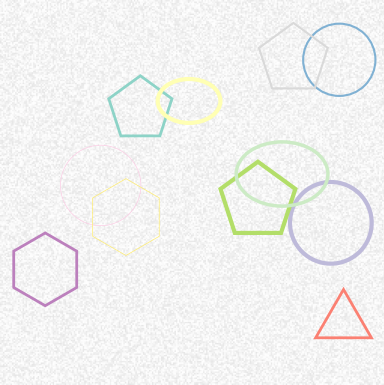[{"shape": "pentagon", "thickness": 2, "radius": 0.43, "center": [0.365, 0.717]}, {"shape": "oval", "thickness": 3, "radius": 0.41, "center": [0.491, 0.738]}, {"shape": "circle", "thickness": 3, "radius": 0.53, "center": [0.859, 0.421]}, {"shape": "triangle", "thickness": 2, "radius": 0.42, "center": [0.892, 0.164]}, {"shape": "circle", "thickness": 1.5, "radius": 0.47, "center": [0.881, 0.845]}, {"shape": "pentagon", "thickness": 3, "radius": 0.51, "center": [0.67, 0.478]}, {"shape": "circle", "thickness": 0.5, "radius": 0.52, "center": [0.262, 0.518]}, {"shape": "pentagon", "thickness": 1.5, "radius": 0.47, "center": [0.762, 0.846]}, {"shape": "hexagon", "thickness": 2, "radius": 0.47, "center": [0.117, 0.3]}, {"shape": "oval", "thickness": 2.5, "radius": 0.6, "center": [0.733, 0.548]}, {"shape": "hexagon", "thickness": 0.5, "radius": 0.5, "center": [0.327, 0.436]}]